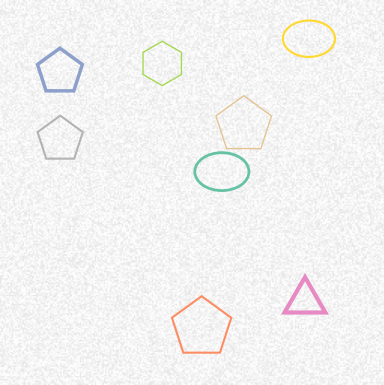[{"shape": "oval", "thickness": 2, "radius": 0.35, "center": [0.576, 0.554]}, {"shape": "pentagon", "thickness": 1.5, "radius": 0.41, "center": [0.524, 0.15]}, {"shape": "pentagon", "thickness": 2.5, "radius": 0.31, "center": [0.156, 0.814]}, {"shape": "triangle", "thickness": 3, "radius": 0.31, "center": [0.792, 0.219]}, {"shape": "hexagon", "thickness": 1, "radius": 0.29, "center": [0.421, 0.835]}, {"shape": "oval", "thickness": 1.5, "radius": 0.34, "center": [0.803, 0.899]}, {"shape": "pentagon", "thickness": 1, "radius": 0.38, "center": [0.633, 0.675]}, {"shape": "pentagon", "thickness": 1.5, "radius": 0.31, "center": [0.156, 0.638]}]